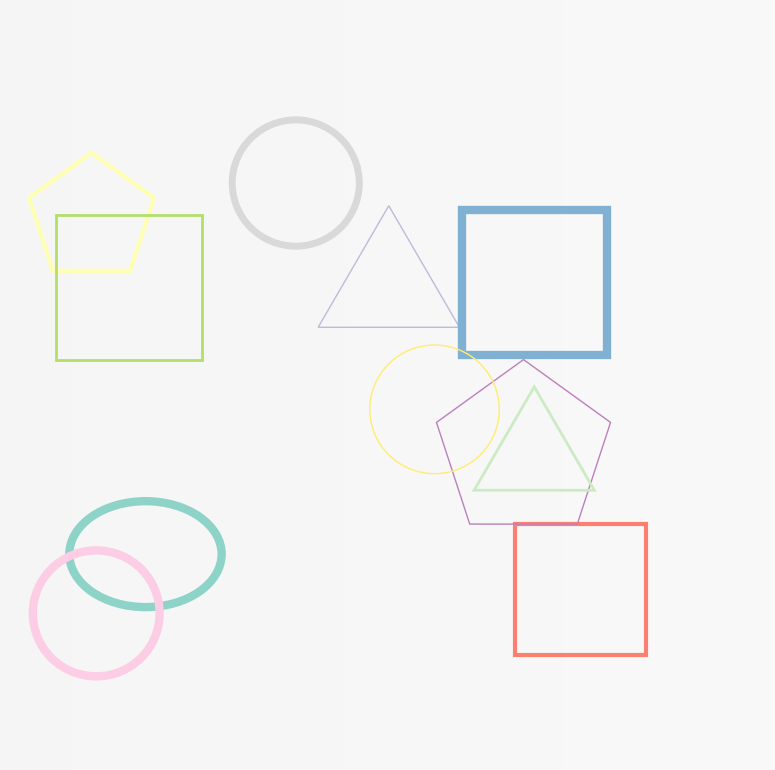[{"shape": "oval", "thickness": 3, "radius": 0.49, "center": [0.188, 0.28]}, {"shape": "pentagon", "thickness": 1.5, "radius": 0.42, "center": [0.118, 0.717]}, {"shape": "triangle", "thickness": 0.5, "radius": 0.53, "center": [0.502, 0.628]}, {"shape": "square", "thickness": 1.5, "radius": 0.42, "center": [0.749, 0.234]}, {"shape": "square", "thickness": 3, "radius": 0.47, "center": [0.69, 0.633]}, {"shape": "square", "thickness": 1, "radius": 0.47, "center": [0.166, 0.627]}, {"shape": "circle", "thickness": 3, "radius": 0.41, "center": [0.124, 0.203]}, {"shape": "circle", "thickness": 2.5, "radius": 0.41, "center": [0.382, 0.762]}, {"shape": "pentagon", "thickness": 0.5, "radius": 0.59, "center": [0.675, 0.415]}, {"shape": "triangle", "thickness": 1, "radius": 0.45, "center": [0.689, 0.408]}, {"shape": "circle", "thickness": 0.5, "radius": 0.42, "center": [0.561, 0.468]}]